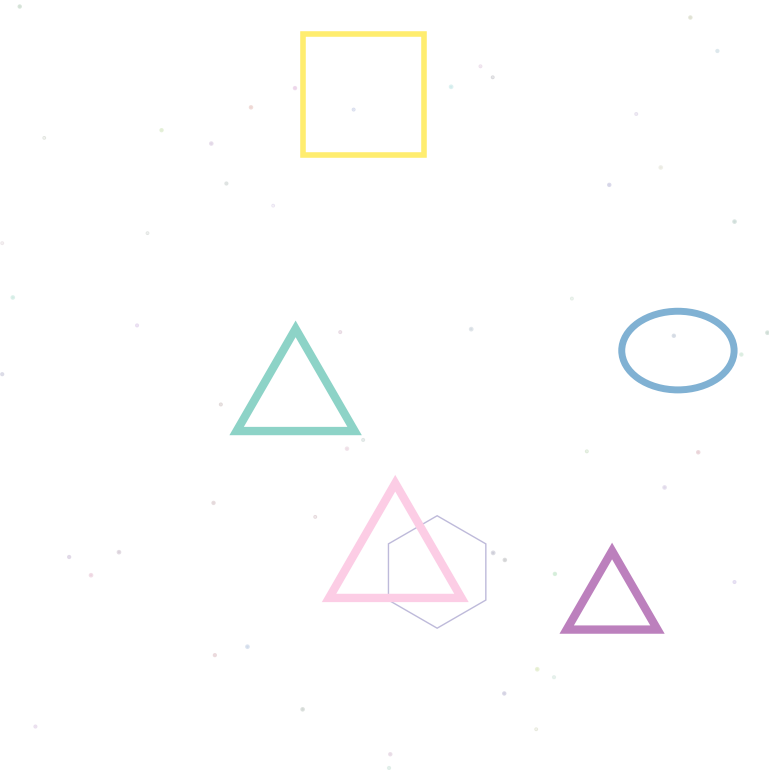[{"shape": "triangle", "thickness": 3, "radius": 0.44, "center": [0.384, 0.484]}, {"shape": "hexagon", "thickness": 0.5, "radius": 0.37, "center": [0.568, 0.257]}, {"shape": "oval", "thickness": 2.5, "radius": 0.36, "center": [0.88, 0.545]}, {"shape": "triangle", "thickness": 3, "radius": 0.5, "center": [0.513, 0.273]}, {"shape": "triangle", "thickness": 3, "radius": 0.34, "center": [0.795, 0.216]}, {"shape": "square", "thickness": 2, "radius": 0.39, "center": [0.473, 0.877]}]